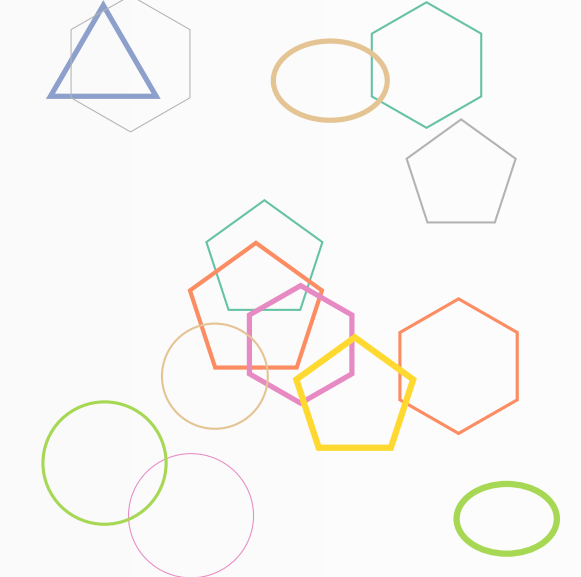[{"shape": "hexagon", "thickness": 1, "radius": 0.54, "center": [0.734, 0.886]}, {"shape": "pentagon", "thickness": 1, "radius": 0.52, "center": [0.455, 0.547]}, {"shape": "pentagon", "thickness": 2, "radius": 0.6, "center": [0.44, 0.459]}, {"shape": "hexagon", "thickness": 1.5, "radius": 0.58, "center": [0.789, 0.365]}, {"shape": "triangle", "thickness": 2.5, "radius": 0.53, "center": [0.178, 0.885]}, {"shape": "circle", "thickness": 0.5, "radius": 0.54, "center": [0.329, 0.106]}, {"shape": "hexagon", "thickness": 2.5, "radius": 0.51, "center": [0.517, 0.403]}, {"shape": "oval", "thickness": 3, "radius": 0.43, "center": [0.872, 0.101]}, {"shape": "circle", "thickness": 1.5, "radius": 0.53, "center": [0.18, 0.197]}, {"shape": "pentagon", "thickness": 3, "radius": 0.53, "center": [0.61, 0.309]}, {"shape": "circle", "thickness": 1, "radius": 0.46, "center": [0.37, 0.348]}, {"shape": "oval", "thickness": 2.5, "radius": 0.49, "center": [0.568, 0.859]}, {"shape": "hexagon", "thickness": 0.5, "radius": 0.59, "center": [0.225, 0.889]}, {"shape": "pentagon", "thickness": 1, "radius": 0.49, "center": [0.793, 0.694]}]